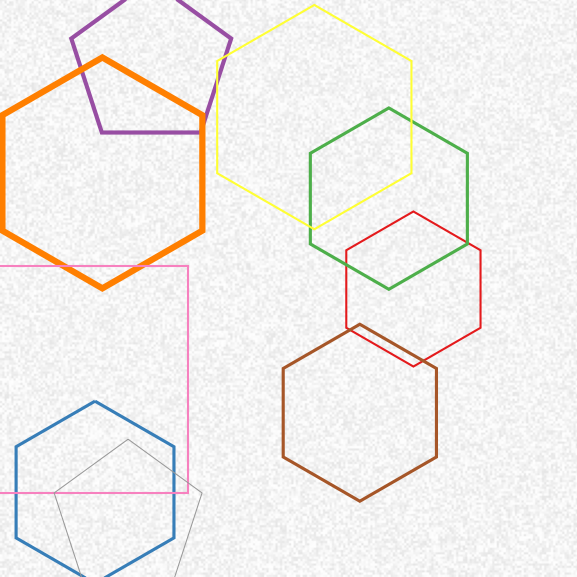[{"shape": "hexagon", "thickness": 1, "radius": 0.67, "center": [0.716, 0.499]}, {"shape": "hexagon", "thickness": 1.5, "radius": 0.79, "center": [0.165, 0.147]}, {"shape": "hexagon", "thickness": 1.5, "radius": 0.78, "center": [0.673, 0.655]}, {"shape": "pentagon", "thickness": 2, "radius": 0.73, "center": [0.262, 0.887]}, {"shape": "hexagon", "thickness": 3, "radius": 1.0, "center": [0.177, 0.7]}, {"shape": "hexagon", "thickness": 1, "radius": 0.97, "center": [0.544, 0.796]}, {"shape": "hexagon", "thickness": 1.5, "radius": 0.77, "center": [0.623, 0.284]}, {"shape": "square", "thickness": 1, "radius": 0.99, "center": [0.128, 0.342]}, {"shape": "pentagon", "thickness": 0.5, "radius": 0.67, "center": [0.222, 0.104]}]